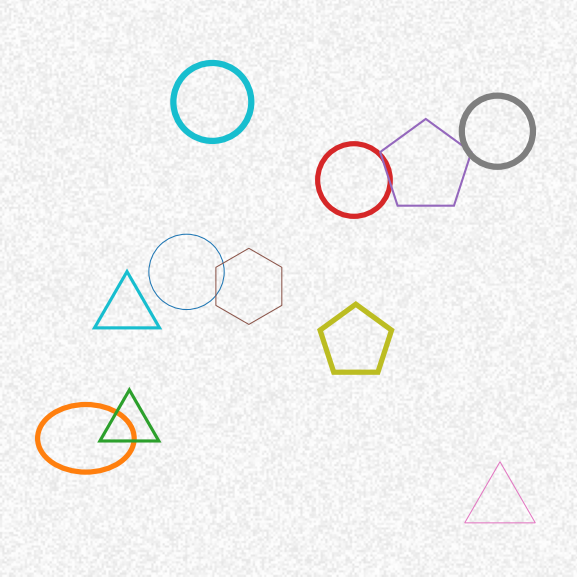[{"shape": "circle", "thickness": 0.5, "radius": 0.33, "center": [0.323, 0.528]}, {"shape": "oval", "thickness": 2.5, "radius": 0.42, "center": [0.149, 0.24]}, {"shape": "triangle", "thickness": 1.5, "radius": 0.29, "center": [0.224, 0.265]}, {"shape": "circle", "thickness": 2.5, "radius": 0.31, "center": [0.613, 0.687]}, {"shape": "pentagon", "thickness": 1, "radius": 0.42, "center": [0.737, 0.71]}, {"shape": "hexagon", "thickness": 0.5, "radius": 0.33, "center": [0.431, 0.503]}, {"shape": "triangle", "thickness": 0.5, "radius": 0.35, "center": [0.866, 0.129]}, {"shape": "circle", "thickness": 3, "radius": 0.31, "center": [0.861, 0.772]}, {"shape": "pentagon", "thickness": 2.5, "radius": 0.33, "center": [0.616, 0.407]}, {"shape": "triangle", "thickness": 1.5, "radius": 0.32, "center": [0.22, 0.464]}, {"shape": "circle", "thickness": 3, "radius": 0.34, "center": [0.368, 0.823]}]